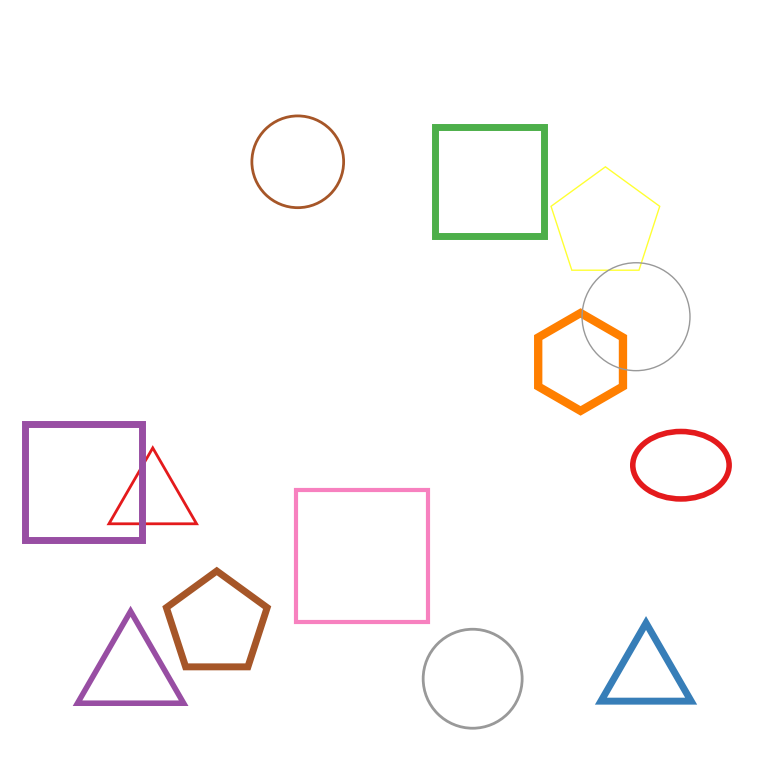[{"shape": "triangle", "thickness": 1, "radius": 0.33, "center": [0.198, 0.353]}, {"shape": "oval", "thickness": 2, "radius": 0.31, "center": [0.884, 0.396]}, {"shape": "triangle", "thickness": 2.5, "radius": 0.34, "center": [0.839, 0.123]}, {"shape": "square", "thickness": 2.5, "radius": 0.35, "center": [0.636, 0.765]}, {"shape": "triangle", "thickness": 2, "radius": 0.4, "center": [0.17, 0.127]}, {"shape": "square", "thickness": 2.5, "radius": 0.38, "center": [0.108, 0.374]}, {"shape": "hexagon", "thickness": 3, "radius": 0.32, "center": [0.754, 0.53]}, {"shape": "pentagon", "thickness": 0.5, "radius": 0.37, "center": [0.786, 0.709]}, {"shape": "circle", "thickness": 1, "radius": 0.3, "center": [0.387, 0.79]}, {"shape": "pentagon", "thickness": 2.5, "radius": 0.34, "center": [0.282, 0.19]}, {"shape": "square", "thickness": 1.5, "radius": 0.43, "center": [0.47, 0.278]}, {"shape": "circle", "thickness": 1, "radius": 0.32, "center": [0.614, 0.119]}, {"shape": "circle", "thickness": 0.5, "radius": 0.35, "center": [0.826, 0.589]}]